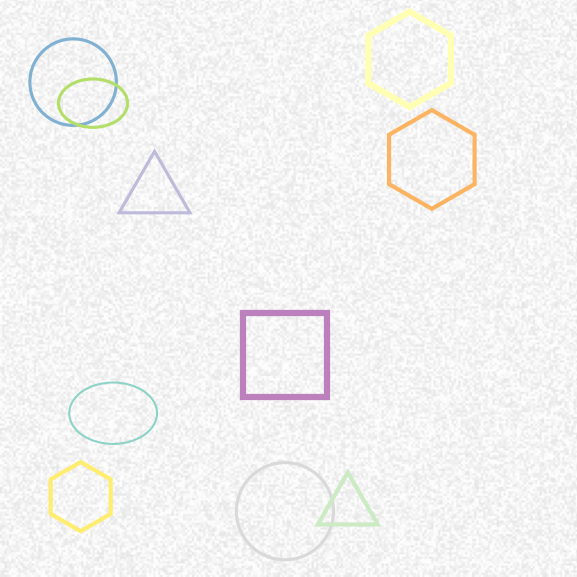[{"shape": "oval", "thickness": 1, "radius": 0.38, "center": [0.196, 0.284]}, {"shape": "hexagon", "thickness": 3, "radius": 0.41, "center": [0.709, 0.896]}, {"shape": "triangle", "thickness": 1.5, "radius": 0.35, "center": [0.268, 0.666]}, {"shape": "circle", "thickness": 1.5, "radius": 0.37, "center": [0.127, 0.857]}, {"shape": "hexagon", "thickness": 2, "radius": 0.43, "center": [0.748, 0.723]}, {"shape": "oval", "thickness": 1.5, "radius": 0.3, "center": [0.161, 0.821]}, {"shape": "circle", "thickness": 1.5, "radius": 0.42, "center": [0.493, 0.114]}, {"shape": "square", "thickness": 3, "radius": 0.36, "center": [0.493, 0.385]}, {"shape": "triangle", "thickness": 2, "radius": 0.3, "center": [0.602, 0.121]}, {"shape": "hexagon", "thickness": 2, "radius": 0.3, "center": [0.14, 0.139]}]